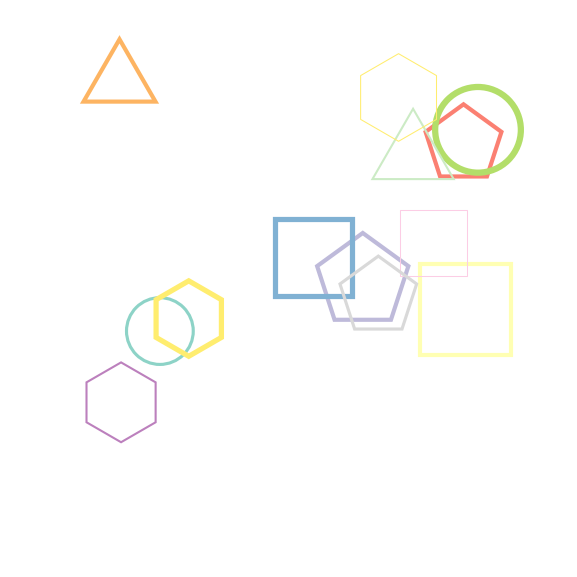[{"shape": "circle", "thickness": 1.5, "radius": 0.29, "center": [0.277, 0.426]}, {"shape": "square", "thickness": 2, "radius": 0.39, "center": [0.806, 0.463]}, {"shape": "pentagon", "thickness": 2, "radius": 0.42, "center": [0.628, 0.513]}, {"shape": "pentagon", "thickness": 2, "radius": 0.35, "center": [0.803, 0.749]}, {"shape": "square", "thickness": 2.5, "radius": 0.33, "center": [0.543, 0.554]}, {"shape": "triangle", "thickness": 2, "radius": 0.36, "center": [0.207, 0.859]}, {"shape": "circle", "thickness": 3, "radius": 0.37, "center": [0.828, 0.774]}, {"shape": "square", "thickness": 0.5, "radius": 0.29, "center": [0.75, 0.579]}, {"shape": "pentagon", "thickness": 1.5, "radius": 0.35, "center": [0.655, 0.486]}, {"shape": "hexagon", "thickness": 1, "radius": 0.35, "center": [0.21, 0.302]}, {"shape": "triangle", "thickness": 1, "radius": 0.41, "center": [0.715, 0.73]}, {"shape": "hexagon", "thickness": 0.5, "radius": 0.38, "center": [0.69, 0.83]}, {"shape": "hexagon", "thickness": 2.5, "radius": 0.33, "center": [0.327, 0.448]}]